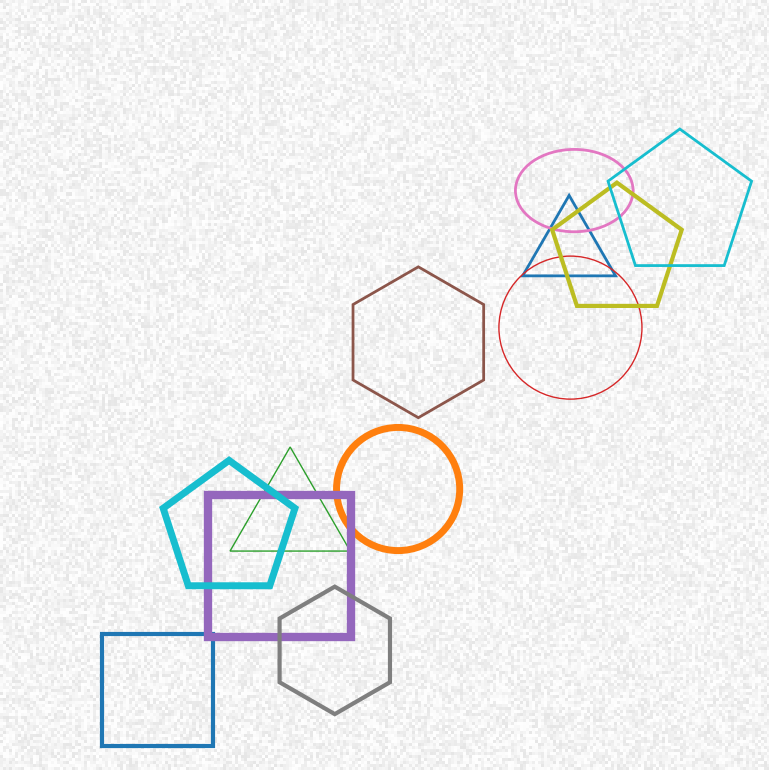[{"shape": "triangle", "thickness": 1, "radius": 0.35, "center": [0.739, 0.677]}, {"shape": "square", "thickness": 1.5, "radius": 0.36, "center": [0.204, 0.104]}, {"shape": "circle", "thickness": 2.5, "radius": 0.4, "center": [0.517, 0.365]}, {"shape": "triangle", "thickness": 0.5, "radius": 0.45, "center": [0.377, 0.329]}, {"shape": "circle", "thickness": 0.5, "radius": 0.46, "center": [0.741, 0.575]}, {"shape": "square", "thickness": 3, "radius": 0.46, "center": [0.363, 0.265]}, {"shape": "hexagon", "thickness": 1, "radius": 0.49, "center": [0.543, 0.555]}, {"shape": "oval", "thickness": 1, "radius": 0.38, "center": [0.746, 0.752]}, {"shape": "hexagon", "thickness": 1.5, "radius": 0.41, "center": [0.435, 0.155]}, {"shape": "pentagon", "thickness": 1.5, "radius": 0.44, "center": [0.801, 0.674]}, {"shape": "pentagon", "thickness": 1, "radius": 0.49, "center": [0.883, 0.734]}, {"shape": "pentagon", "thickness": 2.5, "radius": 0.45, "center": [0.297, 0.312]}]